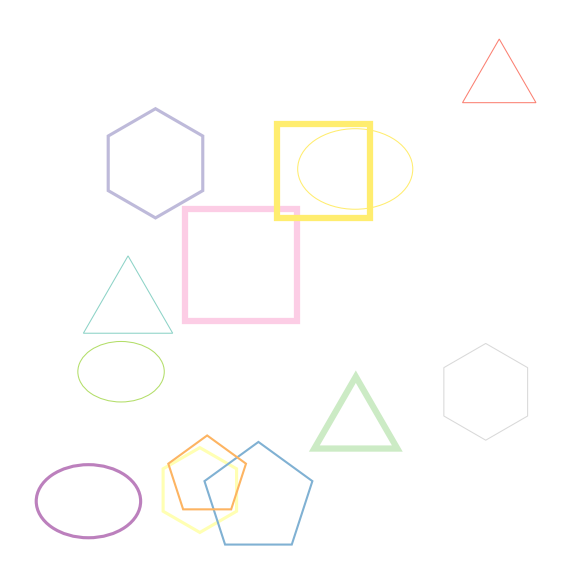[{"shape": "triangle", "thickness": 0.5, "radius": 0.45, "center": [0.222, 0.467]}, {"shape": "hexagon", "thickness": 1.5, "radius": 0.37, "center": [0.346, 0.151]}, {"shape": "hexagon", "thickness": 1.5, "radius": 0.47, "center": [0.269, 0.716]}, {"shape": "triangle", "thickness": 0.5, "radius": 0.37, "center": [0.864, 0.858]}, {"shape": "pentagon", "thickness": 1, "radius": 0.49, "center": [0.447, 0.136]}, {"shape": "pentagon", "thickness": 1, "radius": 0.35, "center": [0.359, 0.174]}, {"shape": "oval", "thickness": 0.5, "radius": 0.37, "center": [0.21, 0.355]}, {"shape": "square", "thickness": 3, "radius": 0.49, "center": [0.417, 0.54]}, {"shape": "hexagon", "thickness": 0.5, "radius": 0.42, "center": [0.841, 0.321]}, {"shape": "oval", "thickness": 1.5, "radius": 0.45, "center": [0.153, 0.131]}, {"shape": "triangle", "thickness": 3, "radius": 0.41, "center": [0.616, 0.264]}, {"shape": "square", "thickness": 3, "radius": 0.41, "center": [0.56, 0.703]}, {"shape": "oval", "thickness": 0.5, "radius": 0.5, "center": [0.615, 0.707]}]